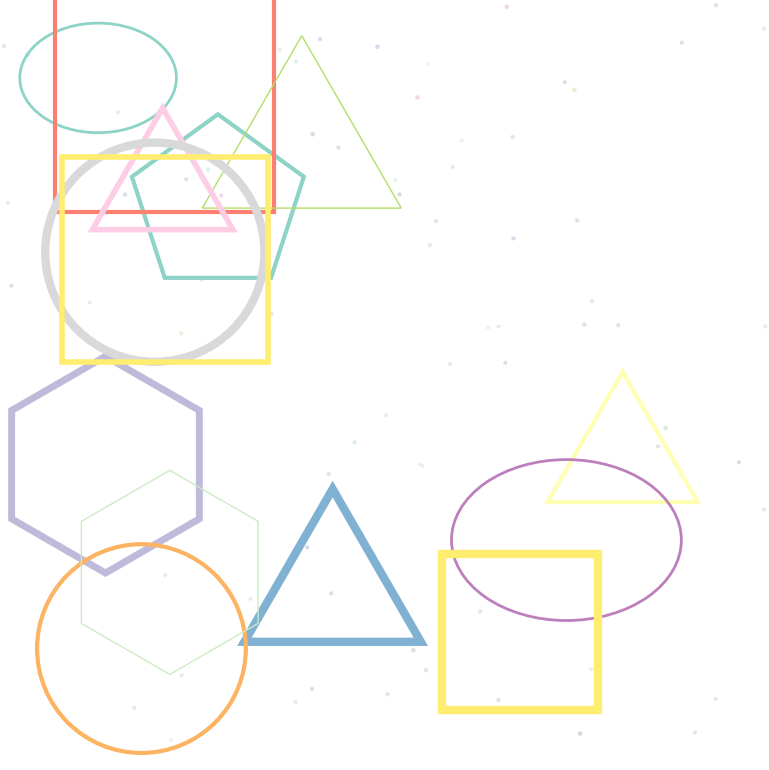[{"shape": "oval", "thickness": 1, "radius": 0.51, "center": [0.127, 0.899]}, {"shape": "pentagon", "thickness": 1.5, "radius": 0.59, "center": [0.283, 0.734]}, {"shape": "triangle", "thickness": 1.5, "radius": 0.56, "center": [0.809, 0.404]}, {"shape": "hexagon", "thickness": 2.5, "radius": 0.7, "center": [0.137, 0.397]}, {"shape": "square", "thickness": 1.5, "radius": 0.71, "center": [0.214, 0.866]}, {"shape": "triangle", "thickness": 3, "radius": 0.66, "center": [0.432, 0.233]}, {"shape": "circle", "thickness": 1.5, "radius": 0.68, "center": [0.184, 0.158]}, {"shape": "triangle", "thickness": 0.5, "radius": 0.75, "center": [0.392, 0.804]}, {"shape": "triangle", "thickness": 2, "radius": 0.53, "center": [0.211, 0.754]}, {"shape": "circle", "thickness": 3, "radius": 0.71, "center": [0.201, 0.672]}, {"shape": "oval", "thickness": 1, "radius": 0.75, "center": [0.736, 0.299]}, {"shape": "hexagon", "thickness": 0.5, "radius": 0.66, "center": [0.22, 0.257]}, {"shape": "square", "thickness": 2, "radius": 0.67, "center": [0.215, 0.663]}, {"shape": "square", "thickness": 3, "radius": 0.51, "center": [0.675, 0.179]}]